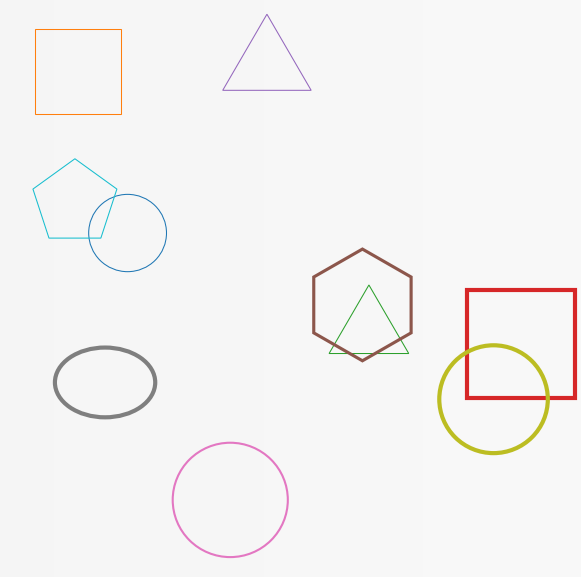[{"shape": "circle", "thickness": 0.5, "radius": 0.33, "center": [0.22, 0.596]}, {"shape": "square", "thickness": 0.5, "radius": 0.37, "center": [0.135, 0.875]}, {"shape": "triangle", "thickness": 0.5, "radius": 0.4, "center": [0.635, 0.427]}, {"shape": "square", "thickness": 2, "radius": 0.47, "center": [0.896, 0.404]}, {"shape": "triangle", "thickness": 0.5, "radius": 0.44, "center": [0.459, 0.887]}, {"shape": "hexagon", "thickness": 1.5, "radius": 0.48, "center": [0.624, 0.471]}, {"shape": "circle", "thickness": 1, "radius": 0.5, "center": [0.396, 0.133]}, {"shape": "oval", "thickness": 2, "radius": 0.43, "center": [0.181, 0.337]}, {"shape": "circle", "thickness": 2, "radius": 0.47, "center": [0.849, 0.308]}, {"shape": "pentagon", "thickness": 0.5, "radius": 0.38, "center": [0.129, 0.648]}]